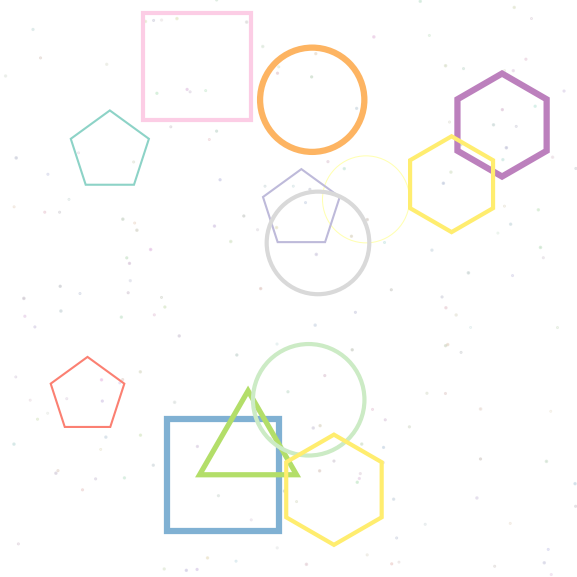[{"shape": "pentagon", "thickness": 1, "radius": 0.36, "center": [0.19, 0.737]}, {"shape": "circle", "thickness": 0.5, "radius": 0.38, "center": [0.634, 0.654]}, {"shape": "pentagon", "thickness": 1, "radius": 0.35, "center": [0.522, 0.636]}, {"shape": "pentagon", "thickness": 1, "radius": 0.34, "center": [0.152, 0.314]}, {"shape": "square", "thickness": 3, "radius": 0.49, "center": [0.387, 0.177]}, {"shape": "circle", "thickness": 3, "radius": 0.45, "center": [0.541, 0.826]}, {"shape": "triangle", "thickness": 2.5, "radius": 0.48, "center": [0.43, 0.226]}, {"shape": "square", "thickness": 2, "radius": 0.47, "center": [0.341, 0.884]}, {"shape": "circle", "thickness": 2, "radius": 0.44, "center": [0.551, 0.578]}, {"shape": "hexagon", "thickness": 3, "radius": 0.45, "center": [0.869, 0.783]}, {"shape": "circle", "thickness": 2, "radius": 0.48, "center": [0.535, 0.307]}, {"shape": "hexagon", "thickness": 2, "radius": 0.41, "center": [0.782, 0.68]}, {"shape": "hexagon", "thickness": 2, "radius": 0.48, "center": [0.578, 0.151]}]